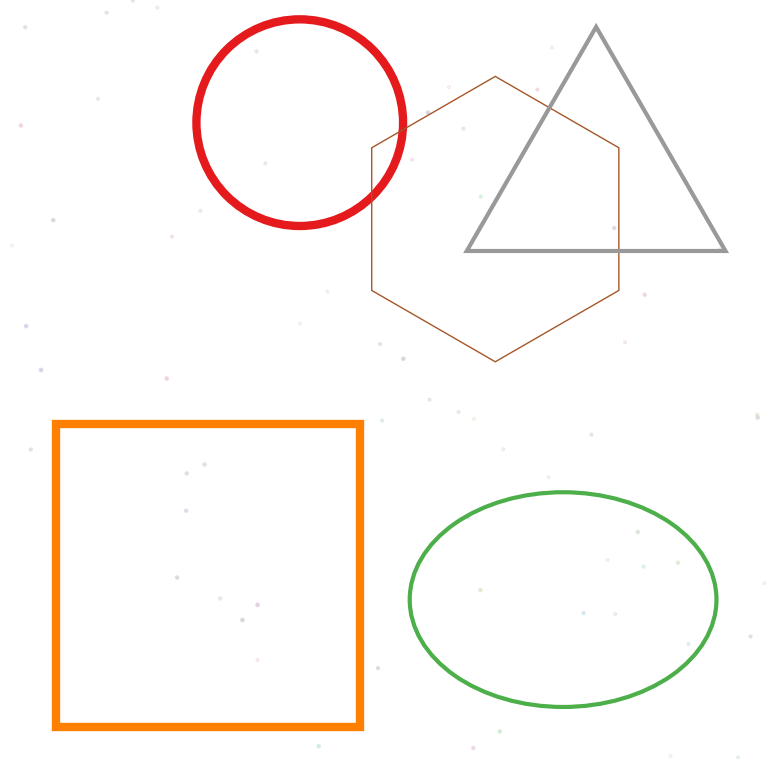[{"shape": "circle", "thickness": 3, "radius": 0.67, "center": [0.389, 0.841]}, {"shape": "oval", "thickness": 1.5, "radius": 1.0, "center": [0.731, 0.221]}, {"shape": "square", "thickness": 3, "radius": 0.99, "center": [0.27, 0.253]}, {"shape": "hexagon", "thickness": 0.5, "radius": 0.93, "center": [0.643, 0.715]}, {"shape": "triangle", "thickness": 1.5, "radius": 0.97, "center": [0.774, 0.771]}]